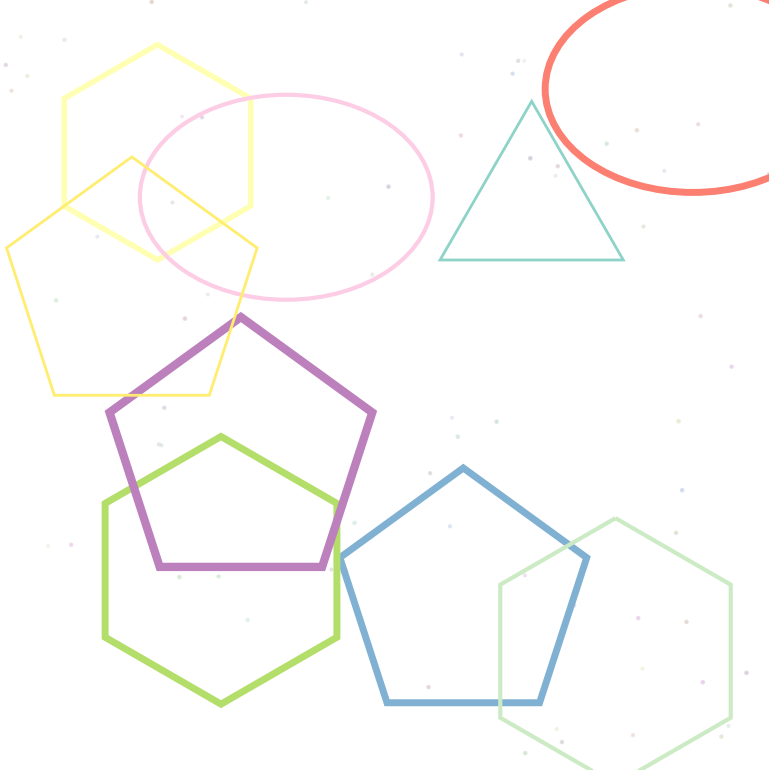[{"shape": "triangle", "thickness": 1, "radius": 0.69, "center": [0.69, 0.731]}, {"shape": "hexagon", "thickness": 2, "radius": 0.7, "center": [0.204, 0.802]}, {"shape": "oval", "thickness": 2.5, "radius": 0.96, "center": [0.9, 0.884]}, {"shape": "pentagon", "thickness": 2.5, "radius": 0.84, "center": [0.602, 0.224]}, {"shape": "hexagon", "thickness": 2.5, "radius": 0.87, "center": [0.287, 0.259]}, {"shape": "oval", "thickness": 1.5, "radius": 0.95, "center": [0.372, 0.744]}, {"shape": "pentagon", "thickness": 3, "radius": 0.9, "center": [0.313, 0.409]}, {"shape": "hexagon", "thickness": 1.5, "radius": 0.86, "center": [0.799, 0.154]}, {"shape": "pentagon", "thickness": 1, "radius": 0.86, "center": [0.171, 0.625]}]